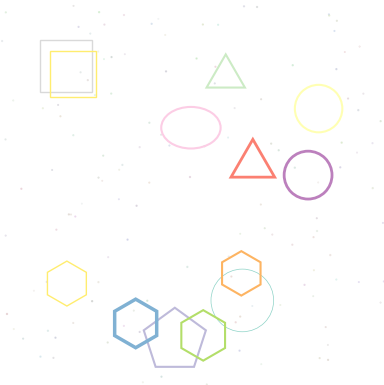[{"shape": "circle", "thickness": 0.5, "radius": 0.41, "center": [0.629, 0.22]}, {"shape": "circle", "thickness": 1.5, "radius": 0.31, "center": [0.828, 0.718]}, {"shape": "pentagon", "thickness": 1.5, "radius": 0.42, "center": [0.454, 0.116]}, {"shape": "triangle", "thickness": 2, "radius": 0.33, "center": [0.657, 0.573]}, {"shape": "hexagon", "thickness": 2.5, "radius": 0.32, "center": [0.352, 0.16]}, {"shape": "hexagon", "thickness": 1.5, "radius": 0.29, "center": [0.627, 0.29]}, {"shape": "hexagon", "thickness": 1.5, "radius": 0.33, "center": [0.528, 0.129]}, {"shape": "oval", "thickness": 1.5, "radius": 0.39, "center": [0.496, 0.668]}, {"shape": "square", "thickness": 1, "radius": 0.34, "center": [0.172, 0.83]}, {"shape": "circle", "thickness": 2, "radius": 0.31, "center": [0.8, 0.545]}, {"shape": "triangle", "thickness": 1.5, "radius": 0.29, "center": [0.586, 0.801]}, {"shape": "square", "thickness": 1, "radius": 0.3, "center": [0.19, 0.809]}, {"shape": "hexagon", "thickness": 1, "radius": 0.29, "center": [0.174, 0.263]}]